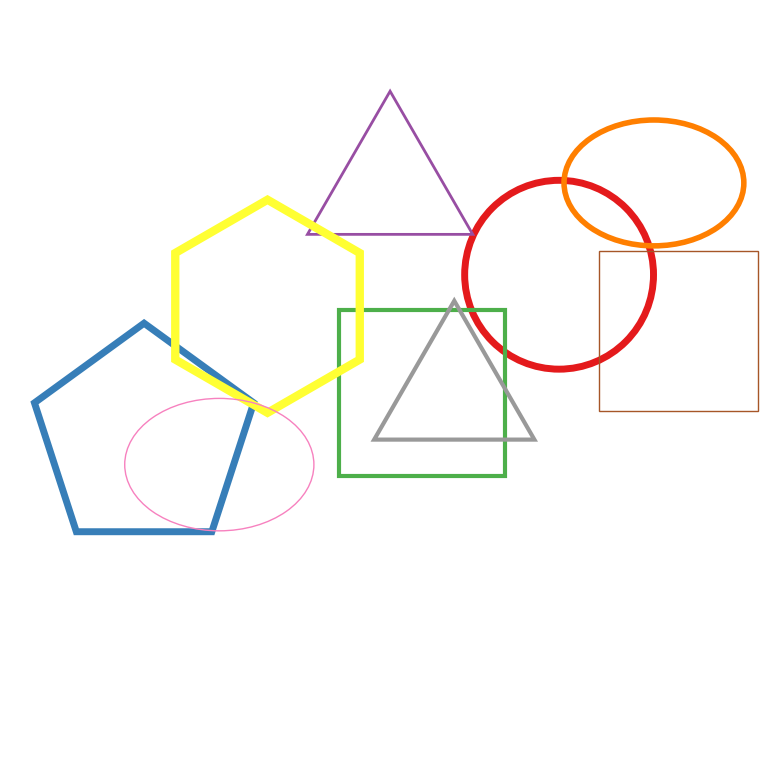[{"shape": "circle", "thickness": 2.5, "radius": 0.61, "center": [0.726, 0.643]}, {"shape": "pentagon", "thickness": 2.5, "radius": 0.75, "center": [0.187, 0.431]}, {"shape": "square", "thickness": 1.5, "radius": 0.54, "center": [0.548, 0.49]}, {"shape": "triangle", "thickness": 1, "radius": 0.62, "center": [0.507, 0.758]}, {"shape": "oval", "thickness": 2, "radius": 0.58, "center": [0.849, 0.762]}, {"shape": "hexagon", "thickness": 3, "radius": 0.69, "center": [0.347, 0.602]}, {"shape": "square", "thickness": 0.5, "radius": 0.52, "center": [0.881, 0.57]}, {"shape": "oval", "thickness": 0.5, "radius": 0.61, "center": [0.285, 0.397]}, {"shape": "triangle", "thickness": 1.5, "radius": 0.6, "center": [0.59, 0.489]}]